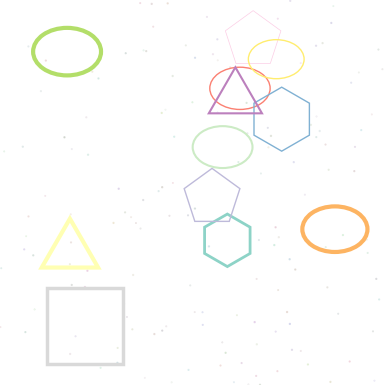[{"shape": "hexagon", "thickness": 2, "radius": 0.34, "center": [0.59, 0.376]}, {"shape": "triangle", "thickness": 3, "radius": 0.42, "center": [0.182, 0.347]}, {"shape": "pentagon", "thickness": 1, "radius": 0.38, "center": [0.551, 0.487]}, {"shape": "oval", "thickness": 1, "radius": 0.39, "center": [0.623, 0.771]}, {"shape": "hexagon", "thickness": 1, "radius": 0.42, "center": [0.732, 0.69]}, {"shape": "oval", "thickness": 3, "radius": 0.42, "center": [0.87, 0.405]}, {"shape": "oval", "thickness": 3, "radius": 0.44, "center": [0.174, 0.866]}, {"shape": "pentagon", "thickness": 0.5, "radius": 0.38, "center": [0.657, 0.897]}, {"shape": "square", "thickness": 2.5, "radius": 0.49, "center": [0.221, 0.153]}, {"shape": "triangle", "thickness": 1.5, "radius": 0.4, "center": [0.611, 0.745]}, {"shape": "oval", "thickness": 1.5, "radius": 0.39, "center": [0.578, 0.618]}, {"shape": "oval", "thickness": 1, "radius": 0.36, "center": [0.717, 0.846]}]